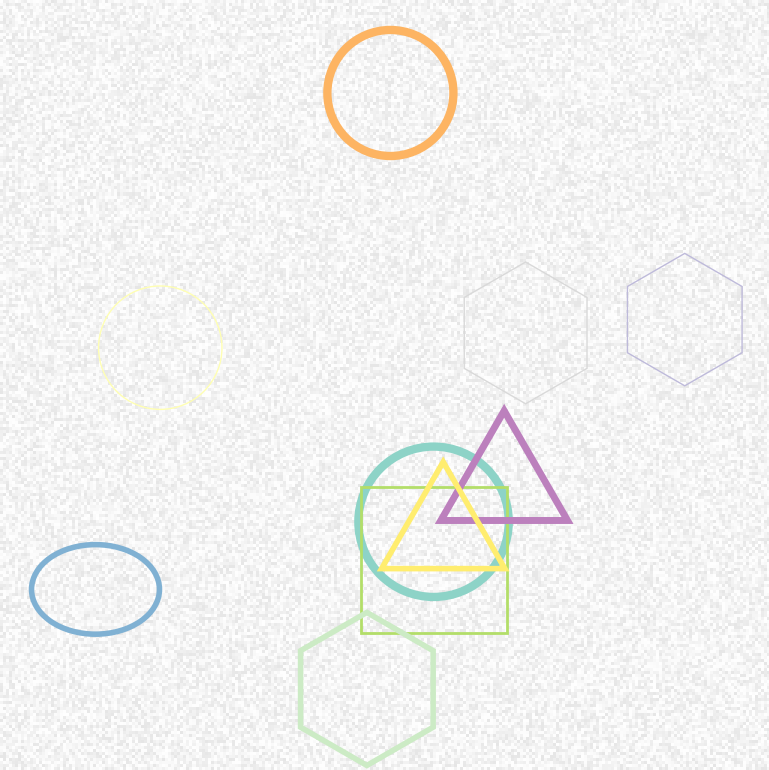[{"shape": "circle", "thickness": 3, "radius": 0.49, "center": [0.563, 0.322]}, {"shape": "circle", "thickness": 0.5, "radius": 0.4, "center": [0.208, 0.548]}, {"shape": "hexagon", "thickness": 0.5, "radius": 0.43, "center": [0.889, 0.585]}, {"shape": "oval", "thickness": 2, "radius": 0.42, "center": [0.124, 0.235]}, {"shape": "circle", "thickness": 3, "radius": 0.41, "center": [0.507, 0.879]}, {"shape": "square", "thickness": 1, "radius": 0.48, "center": [0.563, 0.272]}, {"shape": "hexagon", "thickness": 0.5, "radius": 0.46, "center": [0.683, 0.568]}, {"shape": "triangle", "thickness": 2.5, "radius": 0.48, "center": [0.655, 0.372]}, {"shape": "hexagon", "thickness": 2, "radius": 0.5, "center": [0.476, 0.105]}, {"shape": "triangle", "thickness": 2, "radius": 0.46, "center": [0.576, 0.308]}]